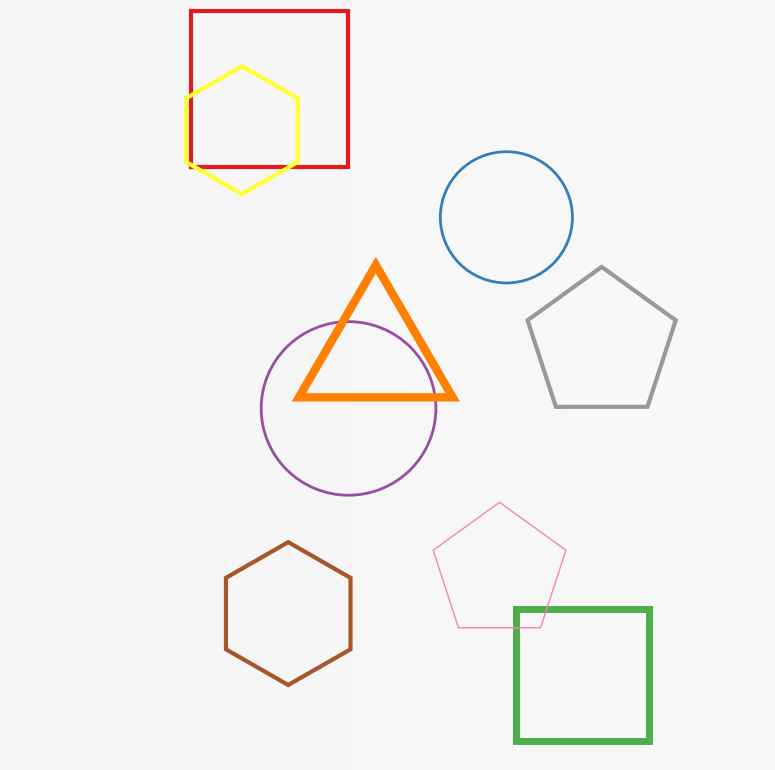[{"shape": "square", "thickness": 1.5, "radius": 0.51, "center": [0.348, 0.884]}, {"shape": "circle", "thickness": 1, "radius": 0.43, "center": [0.653, 0.718]}, {"shape": "square", "thickness": 2.5, "radius": 0.43, "center": [0.751, 0.124]}, {"shape": "circle", "thickness": 1, "radius": 0.56, "center": [0.45, 0.47]}, {"shape": "triangle", "thickness": 3, "radius": 0.57, "center": [0.485, 0.541]}, {"shape": "hexagon", "thickness": 1.5, "radius": 0.41, "center": [0.312, 0.831]}, {"shape": "hexagon", "thickness": 1.5, "radius": 0.46, "center": [0.372, 0.203]}, {"shape": "pentagon", "thickness": 0.5, "radius": 0.45, "center": [0.645, 0.258]}, {"shape": "pentagon", "thickness": 1.5, "radius": 0.5, "center": [0.776, 0.553]}]